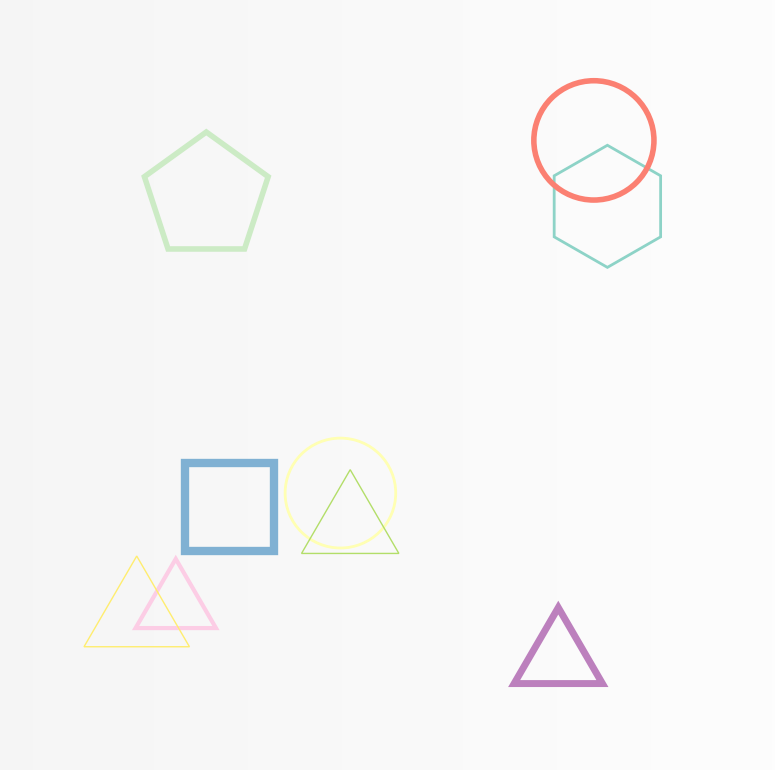[{"shape": "hexagon", "thickness": 1, "radius": 0.4, "center": [0.784, 0.732]}, {"shape": "circle", "thickness": 1, "radius": 0.36, "center": [0.439, 0.36]}, {"shape": "circle", "thickness": 2, "radius": 0.39, "center": [0.766, 0.818]}, {"shape": "square", "thickness": 3, "radius": 0.29, "center": [0.297, 0.342]}, {"shape": "triangle", "thickness": 0.5, "radius": 0.36, "center": [0.452, 0.318]}, {"shape": "triangle", "thickness": 1.5, "radius": 0.3, "center": [0.227, 0.214]}, {"shape": "triangle", "thickness": 2.5, "radius": 0.33, "center": [0.72, 0.145]}, {"shape": "pentagon", "thickness": 2, "radius": 0.42, "center": [0.266, 0.745]}, {"shape": "triangle", "thickness": 0.5, "radius": 0.39, "center": [0.176, 0.199]}]